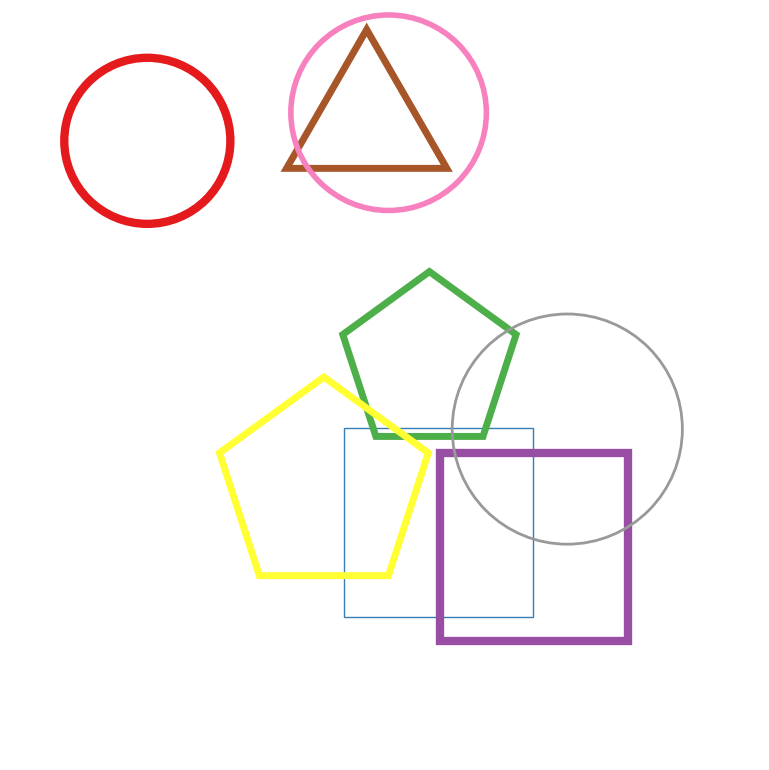[{"shape": "circle", "thickness": 3, "radius": 0.54, "center": [0.191, 0.817]}, {"shape": "square", "thickness": 0.5, "radius": 0.61, "center": [0.569, 0.322]}, {"shape": "pentagon", "thickness": 2.5, "radius": 0.59, "center": [0.558, 0.529]}, {"shape": "square", "thickness": 3, "radius": 0.61, "center": [0.694, 0.29]}, {"shape": "pentagon", "thickness": 2.5, "radius": 0.71, "center": [0.421, 0.368]}, {"shape": "triangle", "thickness": 2.5, "radius": 0.6, "center": [0.476, 0.841]}, {"shape": "circle", "thickness": 2, "radius": 0.63, "center": [0.505, 0.854]}, {"shape": "circle", "thickness": 1, "radius": 0.75, "center": [0.737, 0.443]}]